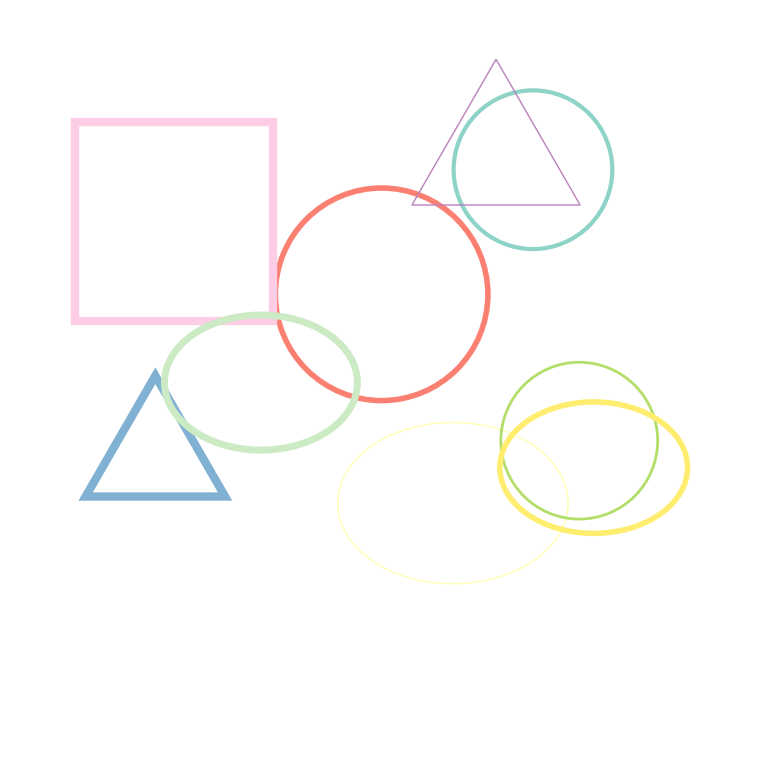[{"shape": "circle", "thickness": 1.5, "radius": 0.52, "center": [0.692, 0.78]}, {"shape": "oval", "thickness": 0.5, "radius": 0.75, "center": [0.588, 0.347]}, {"shape": "circle", "thickness": 2, "radius": 0.69, "center": [0.496, 0.618]}, {"shape": "triangle", "thickness": 3, "radius": 0.52, "center": [0.202, 0.407]}, {"shape": "circle", "thickness": 1, "radius": 0.51, "center": [0.752, 0.428]}, {"shape": "square", "thickness": 3, "radius": 0.65, "center": [0.226, 0.712]}, {"shape": "triangle", "thickness": 0.5, "radius": 0.63, "center": [0.644, 0.797]}, {"shape": "oval", "thickness": 2.5, "radius": 0.63, "center": [0.339, 0.503]}, {"shape": "oval", "thickness": 2, "radius": 0.61, "center": [0.771, 0.393]}]